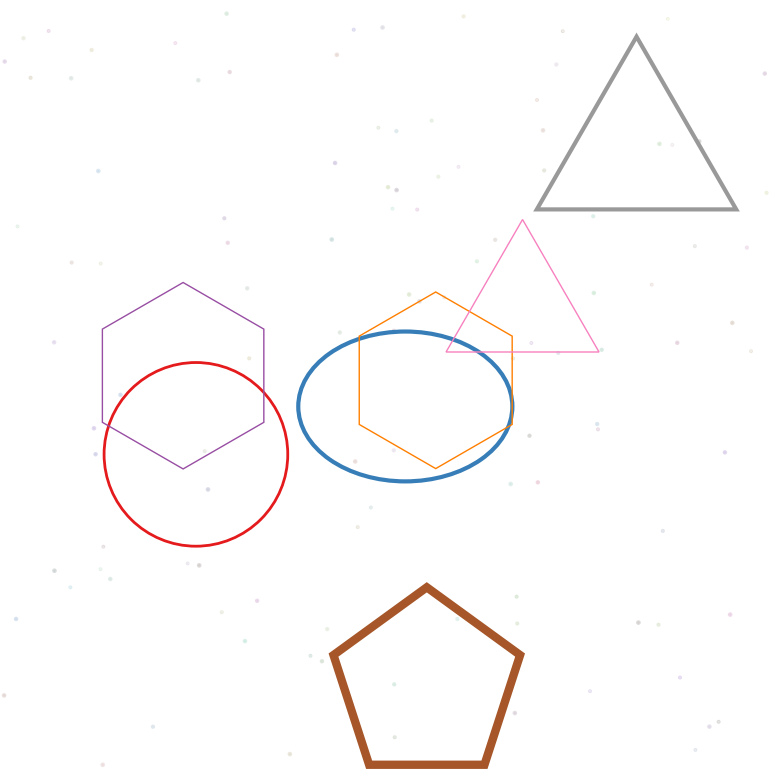[{"shape": "circle", "thickness": 1, "radius": 0.6, "center": [0.254, 0.41]}, {"shape": "oval", "thickness": 1.5, "radius": 0.7, "center": [0.526, 0.472]}, {"shape": "hexagon", "thickness": 0.5, "radius": 0.61, "center": [0.238, 0.512]}, {"shape": "hexagon", "thickness": 0.5, "radius": 0.57, "center": [0.566, 0.506]}, {"shape": "pentagon", "thickness": 3, "radius": 0.64, "center": [0.554, 0.11]}, {"shape": "triangle", "thickness": 0.5, "radius": 0.57, "center": [0.679, 0.6]}, {"shape": "triangle", "thickness": 1.5, "radius": 0.75, "center": [0.827, 0.803]}]